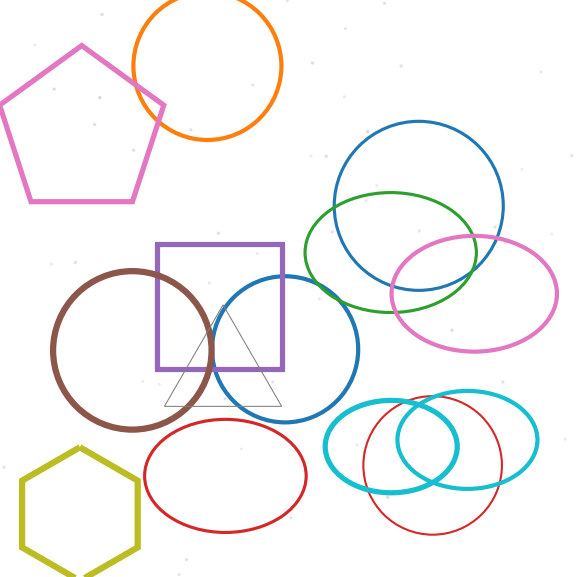[{"shape": "circle", "thickness": 1.5, "radius": 0.73, "center": [0.725, 0.643]}, {"shape": "circle", "thickness": 2, "radius": 0.63, "center": [0.494, 0.394]}, {"shape": "circle", "thickness": 2, "radius": 0.64, "center": [0.359, 0.885]}, {"shape": "oval", "thickness": 1.5, "radius": 0.74, "center": [0.677, 0.562]}, {"shape": "oval", "thickness": 1.5, "radius": 0.7, "center": [0.39, 0.175]}, {"shape": "circle", "thickness": 1, "radius": 0.6, "center": [0.749, 0.193]}, {"shape": "square", "thickness": 2.5, "radius": 0.54, "center": [0.381, 0.468]}, {"shape": "circle", "thickness": 3, "radius": 0.69, "center": [0.229, 0.392]}, {"shape": "pentagon", "thickness": 2.5, "radius": 0.75, "center": [0.141, 0.771]}, {"shape": "oval", "thickness": 2, "radius": 0.72, "center": [0.821, 0.49]}, {"shape": "triangle", "thickness": 0.5, "radius": 0.59, "center": [0.386, 0.354]}, {"shape": "hexagon", "thickness": 3, "radius": 0.58, "center": [0.138, 0.109]}, {"shape": "oval", "thickness": 2.5, "radius": 0.57, "center": [0.677, 0.226]}, {"shape": "oval", "thickness": 2, "radius": 0.61, "center": [0.809, 0.237]}]